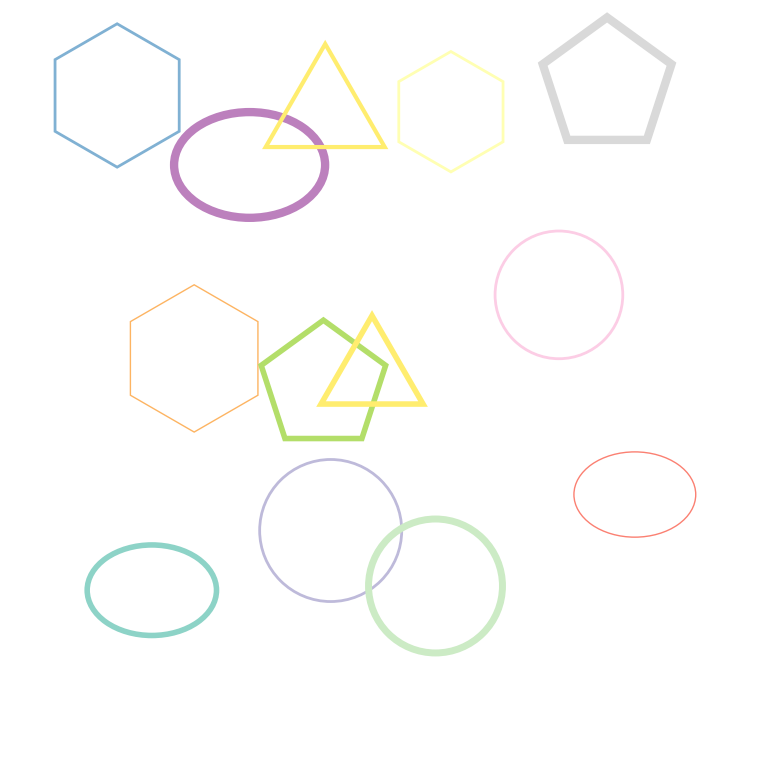[{"shape": "oval", "thickness": 2, "radius": 0.42, "center": [0.197, 0.233]}, {"shape": "hexagon", "thickness": 1, "radius": 0.39, "center": [0.586, 0.855]}, {"shape": "circle", "thickness": 1, "radius": 0.46, "center": [0.429, 0.311]}, {"shape": "oval", "thickness": 0.5, "radius": 0.4, "center": [0.824, 0.358]}, {"shape": "hexagon", "thickness": 1, "radius": 0.47, "center": [0.152, 0.876]}, {"shape": "hexagon", "thickness": 0.5, "radius": 0.48, "center": [0.252, 0.535]}, {"shape": "pentagon", "thickness": 2, "radius": 0.42, "center": [0.42, 0.499]}, {"shape": "circle", "thickness": 1, "radius": 0.41, "center": [0.726, 0.617]}, {"shape": "pentagon", "thickness": 3, "radius": 0.44, "center": [0.788, 0.889]}, {"shape": "oval", "thickness": 3, "radius": 0.49, "center": [0.324, 0.786]}, {"shape": "circle", "thickness": 2.5, "radius": 0.43, "center": [0.566, 0.239]}, {"shape": "triangle", "thickness": 1.5, "radius": 0.45, "center": [0.422, 0.854]}, {"shape": "triangle", "thickness": 2, "radius": 0.38, "center": [0.483, 0.514]}]